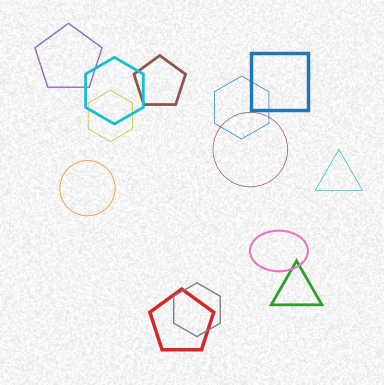[{"shape": "square", "thickness": 2.5, "radius": 0.37, "center": [0.727, 0.788]}, {"shape": "hexagon", "thickness": 0.5, "radius": 0.41, "center": [0.628, 0.721]}, {"shape": "circle", "thickness": 0.5, "radius": 0.36, "center": [0.227, 0.511]}, {"shape": "triangle", "thickness": 2, "radius": 0.38, "center": [0.77, 0.246]}, {"shape": "pentagon", "thickness": 2.5, "radius": 0.44, "center": [0.472, 0.162]}, {"shape": "pentagon", "thickness": 1, "radius": 0.46, "center": [0.178, 0.848]}, {"shape": "circle", "thickness": 0.5, "radius": 0.48, "center": [0.65, 0.611]}, {"shape": "pentagon", "thickness": 2, "radius": 0.35, "center": [0.415, 0.785]}, {"shape": "oval", "thickness": 1.5, "radius": 0.38, "center": [0.725, 0.348]}, {"shape": "hexagon", "thickness": 1, "radius": 0.35, "center": [0.512, 0.196]}, {"shape": "hexagon", "thickness": 0.5, "radius": 0.33, "center": [0.287, 0.699]}, {"shape": "hexagon", "thickness": 2, "radius": 0.43, "center": [0.297, 0.764]}, {"shape": "triangle", "thickness": 0.5, "radius": 0.36, "center": [0.88, 0.541]}]